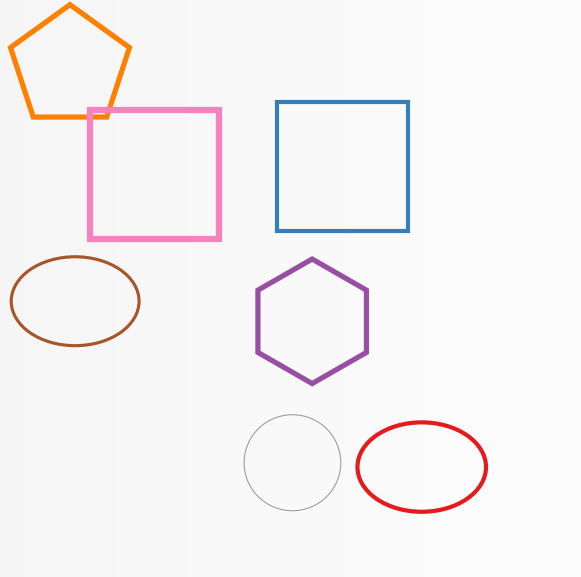[{"shape": "oval", "thickness": 2, "radius": 0.55, "center": [0.726, 0.19]}, {"shape": "square", "thickness": 2, "radius": 0.56, "center": [0.589, 0.711]}, {"shape": "hexagon", "thickness": 2.5, "radius": 0.54, "center": [0.537, 0.443]}, {"shape": "pentagon", "thickness": 2.5, "radius": 0.54, "center": [0.12, 0.883]}, {"shape": "oval", "thickness": 1.5, "radius": 0.55, "center": [0.129, 0.478]}, {"shape": "square", "thickness": 3, "radius": 0.56, "center": [0.266, 0.697]}, {"shape": "circle", "thickness": 0.5, "radius": 0.42, "center": [0.503, 0.198]}]